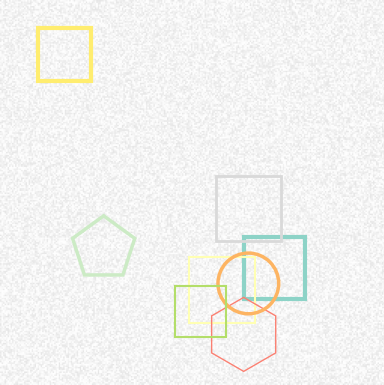[{"shape": "square", "thickness": 3, "radius": 0.4, "center": [0.713, 0.304]}, {"shape": "square", "thickness": 1.5, "radius": 0.43, "center": [0.577, 0.247]}, {"shape": "hexagon", "thickness": 1, "radius": 0.48, "center": [0.633, 0.131]}, {"shape": "circle", "thickness": 2.5, "radius": 0.39, "center": [0.645, 0.264]}, {"shape": "square", "thickness": 1.5, "radius": 0.34, "center": [0.52, 0.191]}, {"shape": "square", "thickness": 2, "radius": 0.42, "center": [0.645, 0.458]}, {"shape": "pentagon", "thickness": 2.5, "radius": 0.42, "center": [0.269, 0.355]}, {"shape": "square", "thickness": 3, "radius": 0.35, "center": [0.167, 0.858]}]